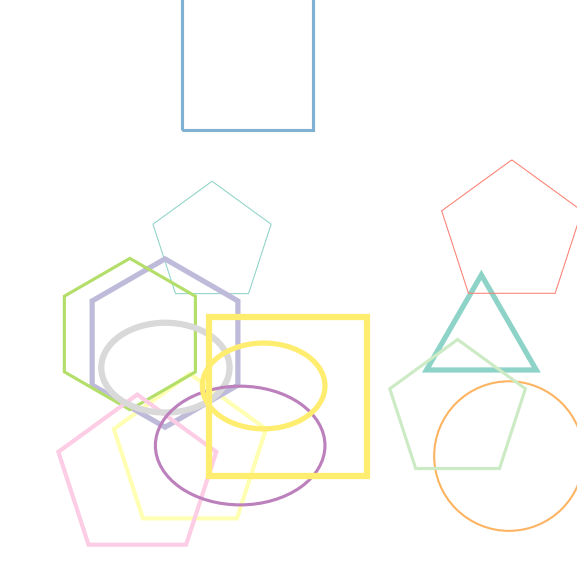[{"shape": "triangle", "thickness": 2.5, "radius": 0.55, "center": [0.834, 0.413]}, {"shape": "pentagon", "thickness": 0.5, "radius": 0.54, "center": [0.367, 0.578]}, {"shape": "pentagon", "thickness": 2, "radius": 0.69, "center": [0.329, 0.213]}, {"shape": "hexagon", "thickness": 2.5, "radius": 0.73, "center": [0.286, 0.405]}, {"shape": "pentagon", "thickness": 0.5, "radius": 0.64, "center": [0.886, 0.595]}, {"shape": "square", "thickness": 1.5, "radius": 0.57, "center": [0.428, 0.887]}, {"shape": "circle", "thickness": 1, "radius": 0.65, "center": [0.881, 0.209]}, {"shape": "hexagon", "thickness": 1.5, "radius": 0.66, "center": [0.225, 0.421]}, {"shape": "pentagon", "thickness": 2, "radius": 0.72, "center": [0.238, 0.172]}, {"shape": "oval", "thickness": 3, "radius": 0.56, "center": [0.286, 0.363]}, {"shape": "oval", "thickness": 1.5, "radius": 0.73, "center": [0.416, 0.228]}, {"shape": "pentagon", "thickness": 1.5, "radius": 0.62, "center": [0.792, 0.288]}, {"shape": "square", "thickness": 3, "radius": 0.69, "center": [0.499, 0.312]}, {"shape": "oval", "thickness": 2.5, "radius": 0.53, "center": [0.457, 0.331]}]